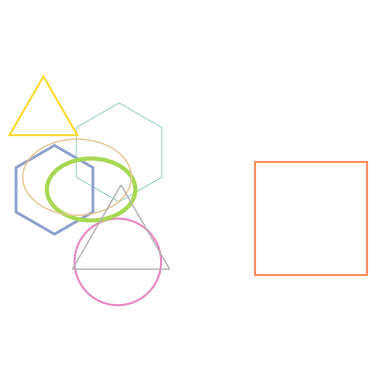[{"shape": "hexagon", "thickness": 0.5, "radius": 0.64, "center": [0.309, 0.604]}, {"shape": "square", "thickness": 1.5, "radius": 0.73, "center": [0.808, 0.432]}, {"shape": "hexagon", "thickness": 2, "radius": 0.58, "center": [0.142, 0.507]}, {"shape": "circle", "thickness": 1.5, "radius": 0.56, "center": [0.306, 0.32]}, {"shape": "oval", "thickness": 3, "radius": 0.57, "center": [0.237, 0.508]}, {"shape": "triangle", "thickness": 1.5, "radius": 0.51, "center": [0.113, 0.7]}, {"shape": "oval", "thickness": 1, "radius": 0.71, "center": [0.2, 0.54]}, {"shape": "triangle", "thickness": 1, "radius": 0.73, "center": [0.314, 0.374]}]